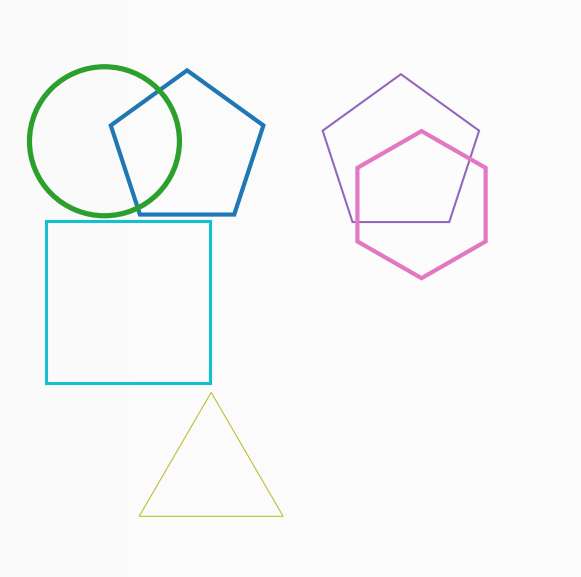[{"shape": "pentagon", "thickness": 2, "radius": 0.69, "center": [0.322, 0.739]}, {"shape": "circle", "thickness": 2.5, "radius": 0.65, "center": [0.18, 0.755]}, {"shape": "pentagon", "thickness": 1, "radius": 0.71, "center": [0.69, 0.729]}, {"shape": "hexagon", "thickness": 2, "radius": 0.64, "center": [0.725, 0.645]}, {"shape": "triangle", "thickness": 0.5, "radius": 0.72, "center": [0.363, 0.177]}, {"shape": "square", "thickness": 1.5, "radius": 0.7, "center": [0.22, 0.477]}]